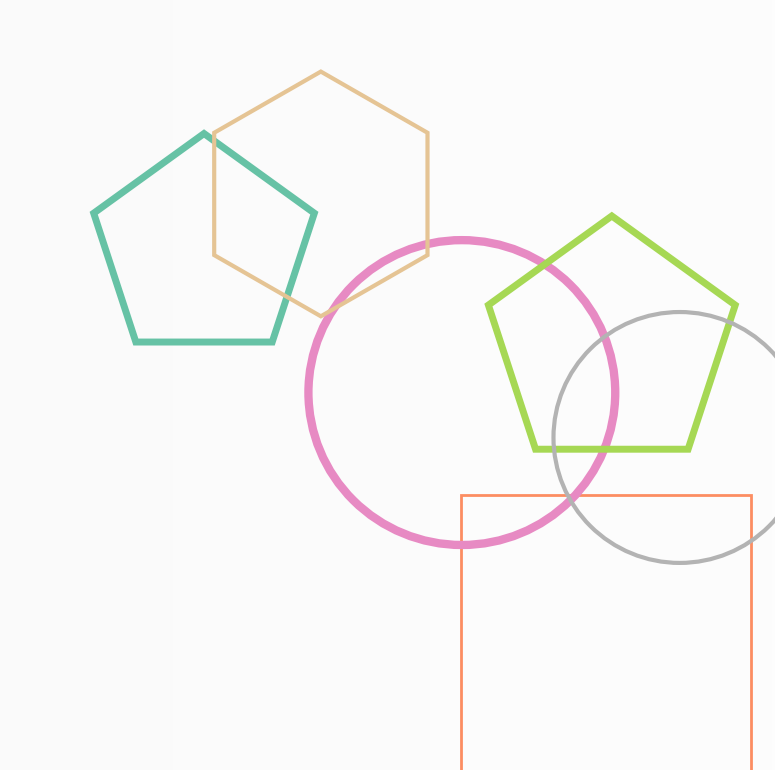[{"shape": "pentagon", "thickness": 2.5, "radius": 0.75, "center": [0.263, 0.677]}, {"shape": "square", "thickness": 1, "radius": 0.94, "center": [0.782, 0.17]}, {"shape": "circle", "thickness": 3, "radius": 0.99, "center": [0.596, 0.49]}, {"shape": "pentagon", "thickness": 2.5, "radius": 0.84, "center": [0.789, 0.552]}, {"shape": "hexagon", "thickness": 1.5, "radius": 0.79, "center": [0.414, 0.748]}, {"shape": "circle", "thickness": 1.5, "radius": 0.81, "center": [0.877, 0.432]}]